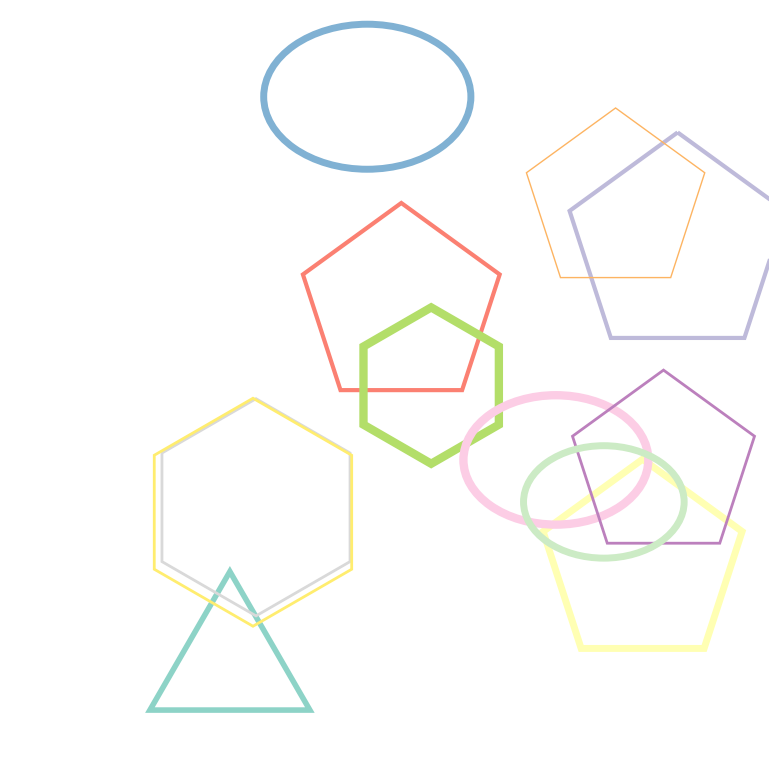[{"shape": "triangle", "thickness": 2, "radius": 0.6, "center": [0.299, 0.138]}, {"shape": "pentagon", "thickness": 2.5, "radius": 0.68, "center": [0.835, 0.268]}, {"shape": "pentagon", "thickness": 1.5, "radius": 0.74, "center": [0.88, 0.68]}, {"shape": "pentagon", "thickness": 1.5, "radius": 0.67, "center": [0.521, 0.602]}, {"shape": "oval", "thickness": 2.5, "radius": 0.67, "center": [0.477, 0.874]}, {"shape": "pentagon", "thickness": 0.5, "radius": 0.61, "center": [0.799, 0.738]}, {"shape": "hexagon", "thickness": 3, "radius": 0.51, "center": [0.56, 0.499]}, {"shape": "oval", "thickness": 3, "radius": 0.6, "center": [0.722, 0.403]}, {"shape": "hexagon", "thickness": 1, "radius": 0.71, "center": [0.332, 0.341]}, {"shape": "pentagon", "thickness": 1, "radius": 0.62, "center": [0.862, 0.395]}, {"shape": "oval", "thickness": 2.5, "radius": 0.52, "center": [0.784, 0.348]}, {"shape": "hexagon", "thickness": 1, "radius": 0.74, "center": [0.329, 0.335]}]